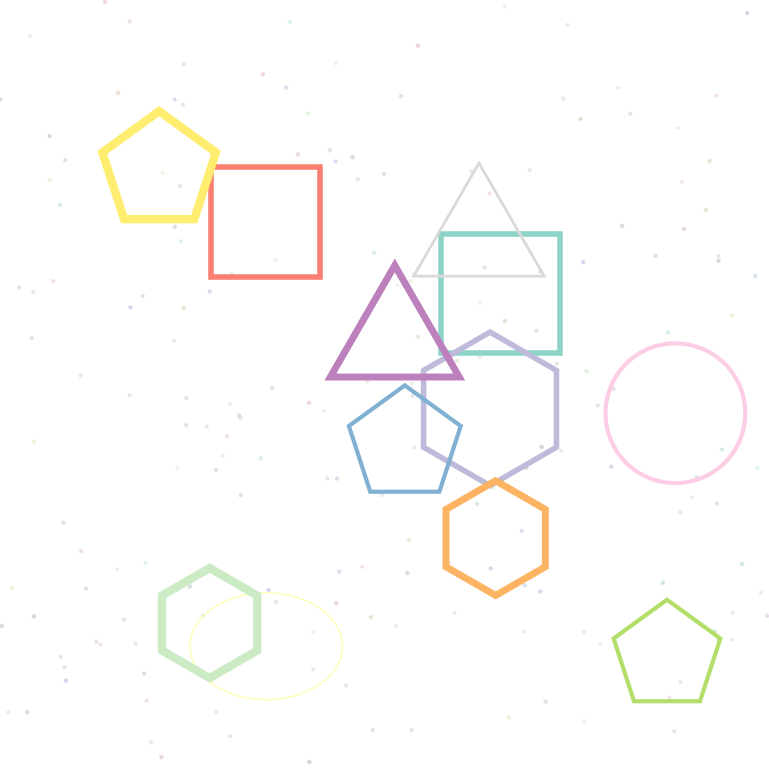[{"shape": "square", "thickness": 2, "radius": 0.39, "center": [0.65, 0.618]}, {"shape": "oval", "thickness": 0.5, "radius": 0.5, "center": [0.346, 0.161]}, {"shape": "hexagon", "thickness": 2, "radius": 0.5, "center": [0.636, 0.469]}, {"shape": "square", "thickness": 2, "radius": 0.36, "center": [0.345, 0.712]}, {"shape": "pentagon", "thickness": 1.5, "radius": 0.38, "center": [0.526, 0.423]}, {"shape": "hexagon", "thickness": 2.5, "radius": 0.37, "center": [0.644, 0.301]}, {"shape": "pentagon", "thickness": 1.5, "radius": 0.36, "center": [0.866, 0.148]}, {"shape": "circle", "thickness": 1.5, "radius": 0.45, "center": [0.877, 0.463]}, {"shape": "triangle", "thickness": 1, "radius": 0.49, "center": [0.622, 0.69]}, {"shape": "triangle", "thickness": 2.5, "radius": 0.48, "center": [0.513, 0.559]}, {"shape": "hexagon", "thickness": 3, "radius": 0.36, "center": [0.272, 0.191]}, {"shape": "pentagon", "thickness": 3, "radius": 0.39, "center": [0.207, 0.778]}]